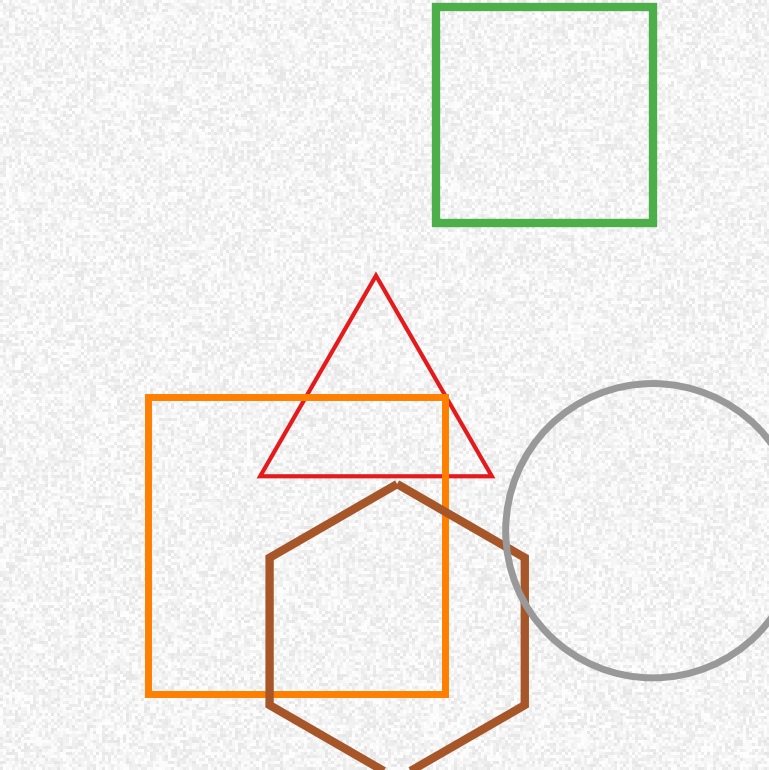[{"shape": "triangle", "thickness": 1.5, "radius": 0.87, "center": [0.488, 0.468]}, {"shape": "square", "thickness": 3, "radius": 0.7, "center": [0.707, 0.851]}, {"shape": "square", "thickness": 2.5, "radius": 0.96, "center": [0.385, 0.292]}, {"shape": "hexagon", "thickness": 3, "radius": 0.96, "center": [0.516, 0.18]}, {"shape": "circle", "thickness": 2.5, "radius": 0.96, "center": [0.848, 0.311]}]